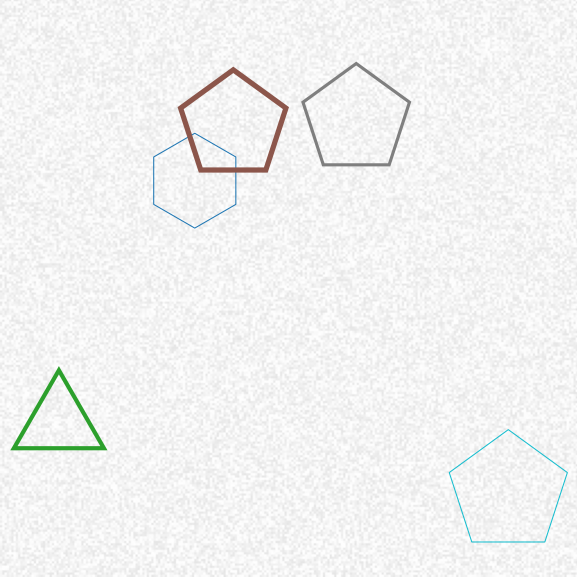[{"shape": "hexagon", "thickness": 0.5, "radius": 0.41, "center": [0.337, 0.686]}, {"shape": "triangle", "thickness": 2, "radius": 0.45, "center": [0.102, 0.268]}, {"shape": "pentagon", "thickness": 2.5, "radius": 0.48, "center": [0.404, 0.782]}, {"shape": "pentagon", "thickness": 1.5, "radius": 0.48, "center": [0.617, 0.792]}, {"shape": "pentagon", "thickness": 0.5, "radius": 0.54, "center": [0.88, 0.148]}]